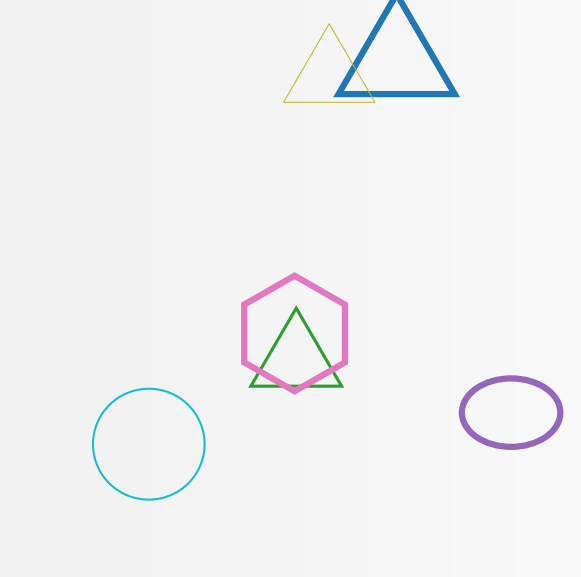[{"shape": "triangle", "thickness": 3, "radius": 0.58, "center": [0.682, 0.894]}, {"shape": "triangle", "thickness": 1.5, "radius": 0.45, "center": [0.51, 0.375]}, {"shape": "oval", "thickness": 3, "radius": 0.42, "center": [0.879, 0.285]}, {"shape": "hexagon", "thickness": 3, "radius": 0.5, "center": [0.507, 0.422]}, {"shape": "triangle", "thickness": 0.5, "radius": 0.45, "center": [0.566, 0.867]}, {"shape": "circle", "thickness": 1, "radius": 0.48, "center": [0.256, 0.23]}]